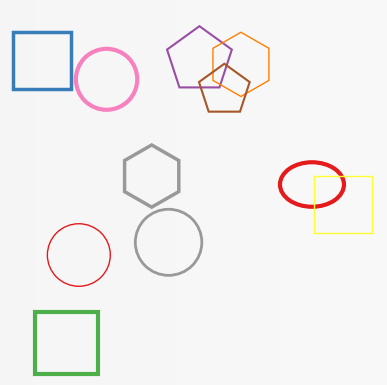[{"shape": "circle", "thickness": 1, "radius": 0.41, "center": [0.203, 0.338]}, {"shape": "oval", "thickness": 3, "radius": 0.41, "center": [0.805, 0.521]}, {"shape": "square", "thickness": 2.5, "radius": 0.37, "center": [0.109, 0.843]}, {"shape": "square", "thickness": 3, "radius": 0.4, "center": [0.172, 0.11]}, {"shape": "pentagon", "thickness": 1.5, "radius": 0.44, "center": [0.515, 0.844]}, {"shape": "hexagon", "thickness": 1, "radius": 0.42, "center": [0.622, 0.833]}, {"shape": "square", "thickness": 1, "radius": 0.37, "center": [0.886, 0.469]}, {"shape": "pentagon", "thickness": 1.5, "radius": 0.34, "center": [0.579, 0.766]}, {"shape": "circle", "thickness": 3, "radius": 0.4, "center": [0.275, 0.794]}, {"shape": "circle", "thickness": 2, "radius": 0.43, "center": [0.435, 0.371]}, {"shape": "hexagon", "thickness": 2.5, "radius": 0.4, "center": [0.391, 0.543]}]